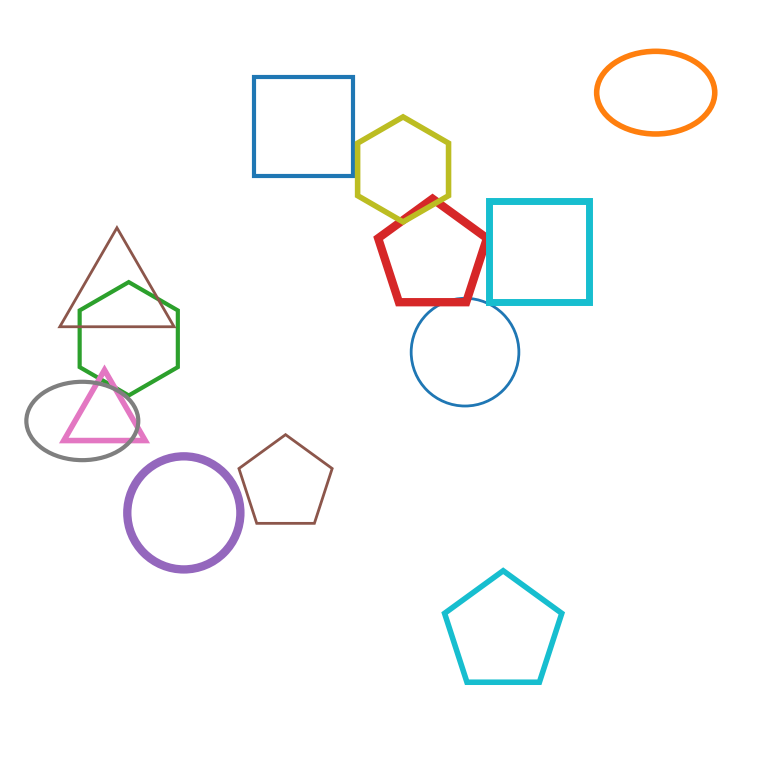[{"shape": "circle", "thickness": 1, "radius": 0.35, "center": [0.604, 0.543]}, {"shape": "square", "thickness": 1.5, "radius": 0.32, "center": [0.394, 0.836]}, {"shape": "oval", "thickness": 2, "radius": 0.38, "center": [0.852, 0.88]}, {"shape": "hexagon", "thickness": 1.5, "radius": 0.37, "center": [0.167, 0.56]}, {"shape": "pentagon", "thickness": 3, "radius": 0.37, "center": [0.562, 0.668]}, {"shape": "circle", "thickness": 3, "radius": 0.37, "center": [0.239, 0.334]}, {"shape": "pentagon", "thickness": 1, "radius": 0.32, "center": [0.371, 0.372]}, {"shape": "triangle", "thickness": 1, "radius": 0.43, "center": [0.152, 0.618]}, {"shape": "triangle", "thickness": 2, "radius": 0.31, "center": [0.136, 0.458]}, {"shape": "oval", "thickness": 1.5, "radius": 0.36, "center": [0.107, 0.453]}, {"shape": "hexagon", "thickness": 2, "radius": 0.34, "center": [0.523, 0.78]}, {"shape": "square", "thickness": 2.5, "radius": 0.33, "center": [0.7, 0.674]}, {"shape": "pentagon", "thickness": 2, "radius": 0.4, "center": [0.653, 0.179]}]